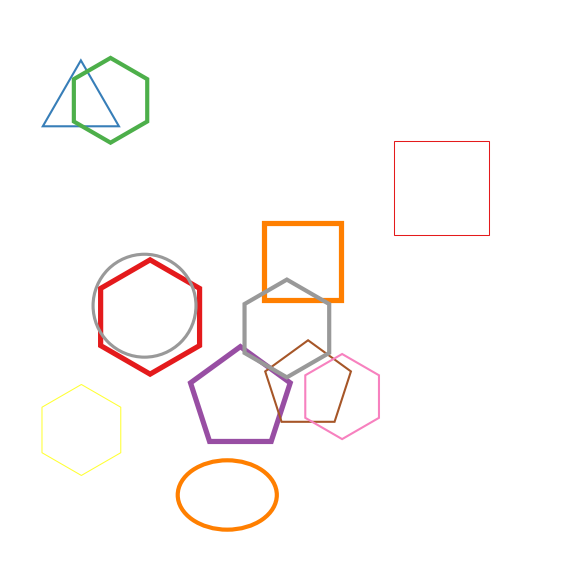[{"shape": "hexagon", "thickness": 2.5, "radius": 0.49, "center": [0.26, 0.45]}, {"shape": "square", "thickness": 0.5, "radius": 0.41, "center": [0.764, 0.673]}, {"shape": "triangle", "thickness": 1, "radius": 0.38, "center": [0.14, 0.819]}, {"shape": "hexagon", "thickness": 2, "radius": 0.37, "center": [0.191, 0.825]}, {"shape": "pentagon", "thickness": 2.5, "radius": 0.45, "center": [0.416, 0.308]}, {"shape": "oval", "thickness": 2, "radius": 0.43, "center": [0.394, 0.142]}, {"shape": "square", "thickness": 2.5, "radius": 0.33, "center": [0.523, 0.547]}, {"shape": "hexagon", "thickness": 0.5, "radius": 0.39, "center": [0.141, 0.255]}, {"shape": "pentagon", "thickness": 1, "radius": 0.39, "center": [0.533, 0.332]}, {"shape": "hexagon", "thickness": 1, "radius": 0.37, "center": [0.592, 0.312]}, {"shape": "hexagon", "thickness": 2, "radius": 0.42, "center": [0.497, 0.43]}, {"shape": "circle", "thickness": 1.5, "radius": 0.45, "center": [0.25, 0.47]}]